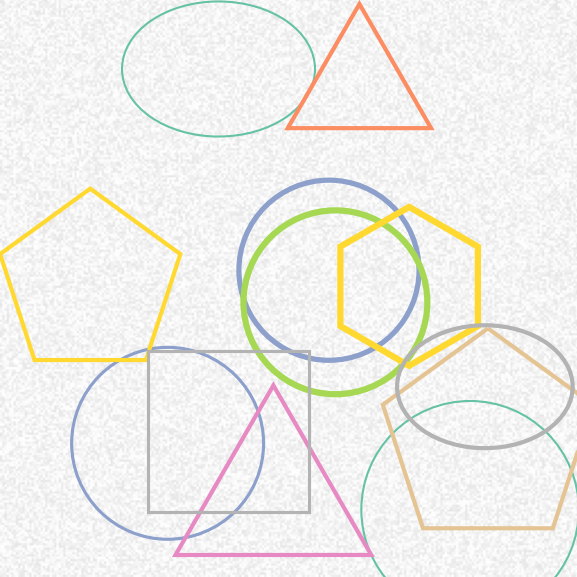[{"shape": "circle", "thickness": 1, "radius": 0.94, "center": [0.814, 0.117]}, {"shape": "oval", "thickness": 1, "radius": 0.84, "center": [0.378, 0.88]}, {"shape": "triangle", "thickness": 2, "radius": 0.72, "center": [0.622, 0.849]}, {"shape": "circle", "thickness": 1.5, "radius": 0.83, "center": [0.29, 0.231]}, {"shape": "circle", "thickness": 2.5, "radius": 0.78, "center": [0.57, 0.531]}, {"shape": "triangle", "thickness": 2, "radius": 0.98, "center": [0.473, 0.136]}, {"shape": "circle", "thickness": 3, "radius": 0.8, "center": [0.581, 0.476]}, {"shape": "hexagon", "thickness": 3, "radius": 0.69, "center": [0.708, 0.503]}, {"shape": "pentagon", "thickness": 2, "radius": 0.82, "center": [0.156, 0.508]}, {"shape": "pentagon", "thickness": 2, "radius": 0.96, "center": [0.845, 0.239]}, {"shape": "square", "thickness": 1.5, "radius": 0.7, "center": [0.395, 0.252]}, {"shape": "oval", "thickness": 2, "radius": 0.76, "center": [0.84, 0.33]}]